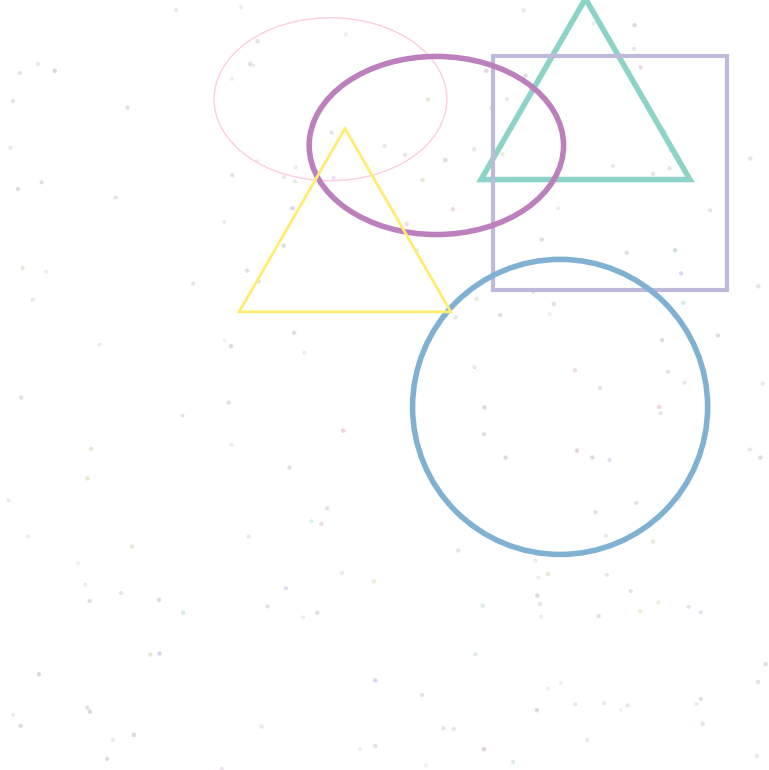[{"shape": "triangle", "thickness": 2, "radius": 0.78, "center": [0.76, 0.845]}, {"shape": "square", "thickness": 1.5, "radius": 0.76, "center": [0.792, 0.776]}, {"shape": "circle", "thickness": 2, "radius": 0.96, "center": [0.727, 0.472]}, {"shape": "oval", "thickness": 0.5, "radius": 0.76, "center": [0.429, 0.871]}, {"shape": "oval", "thickness": 2, "radius": 0.83, "center": [0.567, 0.811]}, {"shape": "triangle", "thickness": 1, "radius": 0.79, "center": [0.448, 0.674]}]